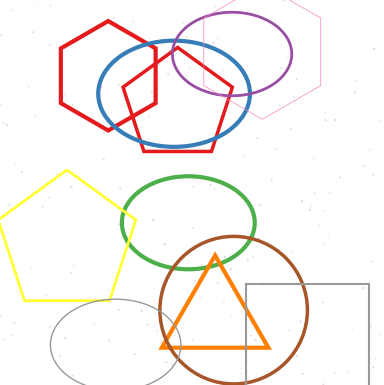[{"shape": "hexagon", "thickness": 3, "radius": 0.71, "center": [0.281, 0.803]}, {"shape": "pentagon", "thickness": 2.5, "radius": 0.75, "center": [0.462, 0.727]}, {"shape": "oval", "thickness": 3, "radius": 0.99, "center": [0.452, 0.756]}, {"shape": "oval", "thickness": 3, "radius": 0.86, "center": [0.489, 0.421]}, {"shape": "oval", "thickness": 2, "radius": 0.77, "center": [0.603, 0.86]}, {"shape": "triangle", "thickness": 3, "radius": 0.8, "center": [0.559, 0.177]}, {"shape": "pentagon", "thickness": 2, "radius": 0.94, "center": [0.174, 0.371]}, {"shape": "circle", "thickness": 2.5, "radius": 0.96, "center": [0.607, 0.194]}, {"shape": "hexagon", "thickness": 0.5, "radius": 0.88, "center": [0.681, 0.865]}, {"shape": "square", "thickness": 1.5, "radius": 0.8, "center": [0.798, 0.102]}, {"shape": "oval", "thickness": 1, "radius": 0.85, "center": [0.3, 0.104]}]